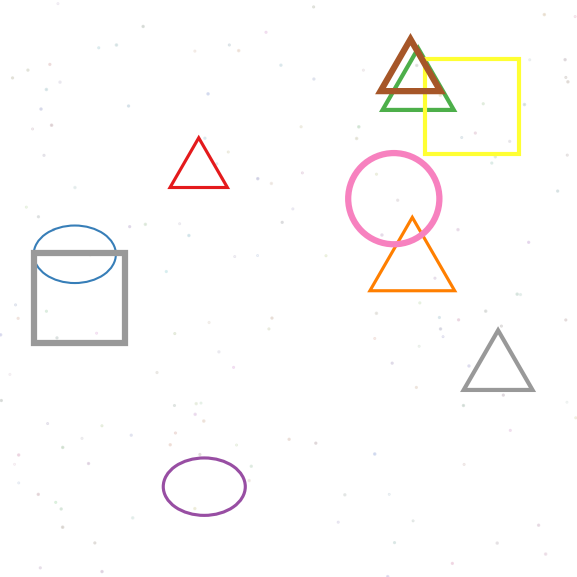[{"shape": "triangle", "thickness": 1.5, "radius": 0.29, "center": [0.344, 0.703]}, {"shape": "oval", "thickness": 1, "radius": 0.36, "center": [0.13, 0.559]}, {"shape": "triangle", "thickness": 2, "radius": 0.36, "center": [0.724, 0.844]}, {"shape": "oval", "thickness": 1.5, "radius": 0.36, "center": [0.354, 0.156]}, {"shape": "triangle", "thickness": 1.5, "radius": 0.42, "center": [0.714, 0.538]}, {"shape": "square", "thickness": 2, "radius": 0.41, "center": [0.817, 0.815]}, {"shape": "triangle", "thickness": 3, "radius": 0.3, "center": [0.711, 0.871]}, {"shape": "circle", "thickness": 3, "radius": 0.39, "center": [0.682, 0.655]}, {"shape": "triangle", "thickness": 2, "radius": 0.34, "center": [0.862, 0.358]}, {"shape": "square", "thickness": 3, "radius": 0.39, "center": [0.137, 0.483]}]